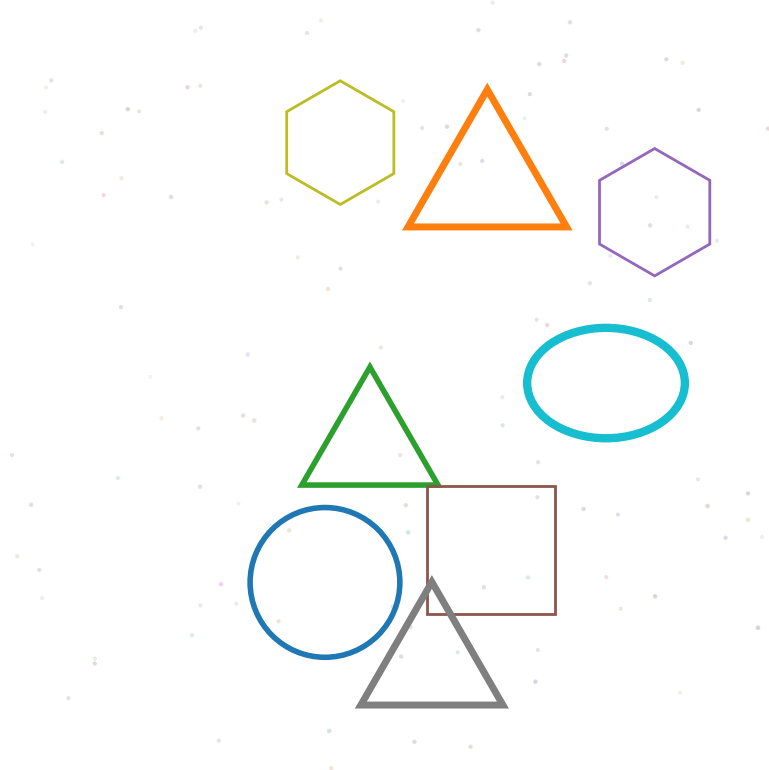[{"shape": "circle", "thickness": 2, "radius": 0.49, "center": [0.422, 0.244]}, {"shape": "triangle", "thickness": 2.5, "radius": 0.59, "center": [0.633, 0.765]}, {"shape": "triangle", "thickness": 2, "radius": 0.51, "center": [0.48, 0.421]}, {"shape": "hexagon", "thickness": 1, "radius": 0.41, "center": [0.85, 0.724]}, {"shape": "square", "thickness": 1, "radius": 0.42, "center": [0.638, 0.286]}, {"shape": "triangle", "thickness": 2.5, "radius": 0.53, "center": [0.561, 0.138]}, {"shape": "hexagon", "thickness": 1, "radius": 0.4, "center": [0.442, 0.815]}, {"shape": "oval", "thickness": 3, "radius": 0.51, "center": [0.787, 0.503]}]